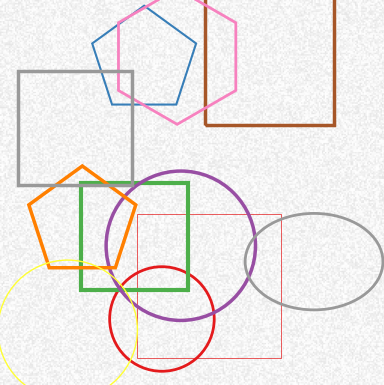[{"shape": "circle", "thickness": 2, "radius": 0.68, "center": [0.421, 0.171]}, {"shape": "square", "thickness": 0.5, "radius": 0.93, "center": [0.543, 0.257]}, {"shape": "pentagon", "thickness": 1.5, "radius": 0.71, "center": [0.374, 0.843]}, {"shape": "square", "thickness": 3, "radius": 0.69, "center": [0.349, 0.386]}, {"shape": "circle", "thickness": 2.5, "radius": 0.97, "center": [0.47, 0.362]}, {"shape": "pentagon", "thickness": 2.5, "radius": 0.73, "center": [0.214, 0.423]}, {"shape": "circle", "thickness": 1, "radius": 0.91, "center": [0.176, 0.143]}, {"shape": "square", "thickness": 2.5, "radius": 0.84, "center": [0.699, 0.844]}, {"shape": "hexagon", "thickness": 2, "radius": 0.88, "center": [0.46, 0.853]}, {"shape": "square", "thickness": 2.5, "radius": 0.74, "center": [0.195, 0.667]}, {"shape": "oval", "thickness": 2, "radius": 0.89, "center": [0.816, 0.32]}]